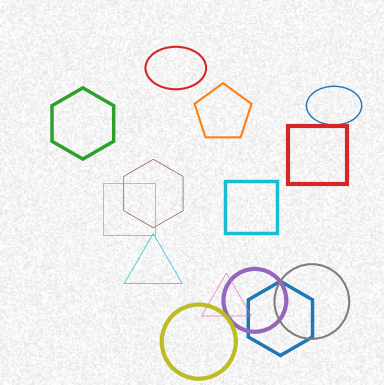[{"shape": "oval", "thickness": 1, "radius": 0.36, "center": [0.868, 0.726]}, {"shape": "hexagon", "thickness": 2.5, "radius": 0.48, "center": [0.728, 0.173]}, {"shape": "pentagon", "thickness": 1.5, "radius": 0.39, "center": [0.579, 0.706]}, {"shape": "hexagon", "thickness": 2.5, "radius": 0.46, "center": [0.215, 0.679]}, {"shape": "square", "thickness": 3, "radius": 0.38, "center": [0.824, 0.598]}, {"shape": "oval", "thickness": 1.5, "radius": 0.39, "center": [0.457, 0.823]}, {"shape": "circle", "thickness": 3, "radius": 0.41, "center": [0.662, 0.22]}, {"shape": "hexagon", "thickness": 0.5, "radius": 0.44, "center": [0.398, 0.497]}, {"shape": "triangle", "thickness": 0.5, "radius": 0.37, "center": [0.588, 0.217]}, {"shape": "square", "thickness": 0.5, "radius": 0.34, "center": [0.335, 0.458]}, {"shape": "circle", "thickness": 1.5, "radius": 0.49, "center": [0.81, 0.217]}, {"shape": "circle", "thickness": 3, "radius": 0.48, "center": [0.516, 0.113]}, {"shape": "triangle", "thickness": 0.5, "radius": 0.43, "center": [0.398, 0.307]}, {"shape": "square", "thickness": 2.5, "radius": 0.34, "center": [0.652, 0.462]}]